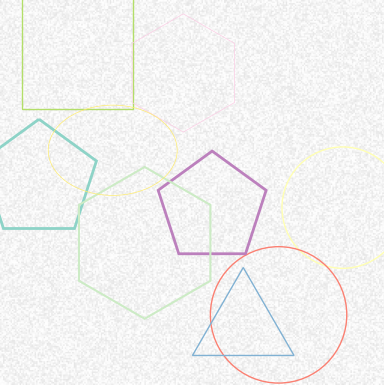[{"shape": "pentagon", "thickness": 2, "radius": 0.78, "center": [0.101, 0.533]}, {"shape": "circle", "thickness": 1, "radius": 0.79, "center": [0.89, 0.461]}, {"shape": "circle", "thickness": 1, "radius": 0.89, "center": [0.724, 0.182]}, {"shape": "triangle", "thickness": 1, "radius": 0.76, "center": [0.632, 0.153]}, {"shape": "square", "thickness": 1, "radius": 0.72, "center": [0.202, 0.862]}, {"shape": "hexagon", "thickness": 0.5, "radius": 0.77, "center": [0.476, 0.81]}, {"shape": "pentagon", "thickness": 2, "radius": 0.74, "center": [0.551, 0.46]}, {"shape": "hexagon", "thickness": 1.5, "radius": 0.99, "center": [0.376, 0.369]}, {"shape": "oval", "thickness": 0.5, "radius": 0.84, "center": [0.293, 0.61]}]